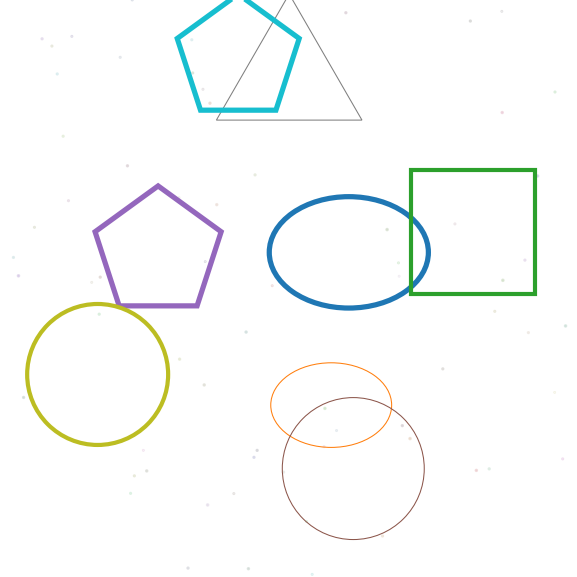[{"shape": "oval", "thickness": 2.5, "radius": 0.69, "center": [0.604, 0.562]}, {"shape": "oval", "thickness": 0.5, "radius": 0.52, "center": [0.574, 0.298]}, {"shape": "square", "thickness": 2, "radius": 0.54, "center": [0.82, 0.598]}, {"shape": "pentagon", "thickness": 2.5, "radius": 0.57, "center": [0.274, 0.562]}, {"shape": "circle", "thickness": 0.5, "radius": 0.61, "center": [0.612, 0.188]}, {"shape": "triangle", "thickness": 0.5, "radius": 0.73, "center": [0.501, 0.864]}, {"shape": "circle", "thickness": 2, "radius": 0.61, "center": [0.169, 0.351]}, {"shape": "pentagon", "thickness": 2.5, "radius": 0.56, "center": [0.413, 0.898]}]